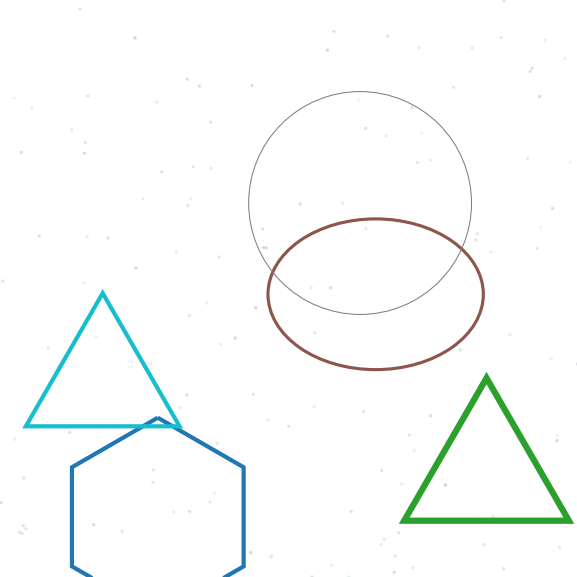[{"shape": "hexagon", "thickness": 2, "radius": 0.86, "center": [0.273, 0.104]}, {"shape": "triangle", "thickness": 3, "radius": 0.82, "center": [0.843, 0.18]}, {"shape": "oval", "thickness": 1.5, "radius": 0.93, "center": [0.651, 0.49]}, {"shape": "circle", "thickness": 0.5, "radius": 0.96, "center": [0.624, 0.648]}, {"shape": "triangle", "thickness": 2, "radius": 0.77, "center": [0.178, 0.338]}]